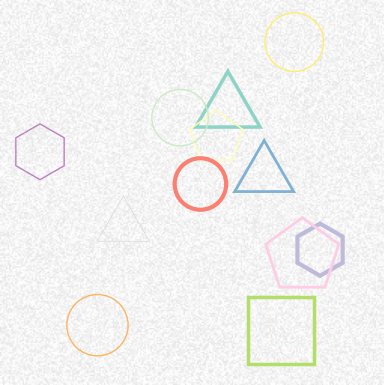[{"shape": "triangle", "thickness": 2.5, "radius": 0.48, "center": [0.592, 0.718]}, {"shape": "pentagon", "thickness": 1, "radius": 0.36, "center": [0.562, 0.642]}, {"shape": "hexagon", "thickness": 3, "radius": 0.34, "center": [0.831, 0.351]}, {"shape": "circle", "thickness": 3, "radius": 0.33, "center": [0.521, 0.522]}, {"shape": "triangle", "thickness": 2, "radius": 0.44, "center": [0.686, 0.547]}, {"shape": "circle", "thickness": 1, "radius": 0.4, "center": [0.253, 0.155]}, {"shape": "square", "thickness": 2.5, "radius": 0.43, "center": [0.73, 0.142]}, {"shape": "pentagon", "thickness": 2, "radius": 0.5, "center": [0.785, 0.335]}, {"shape": "triangle", "thickness": 0.5, "radius": 0.39, "center": [0.32, 0.412]}, {"shape": "hexagon", "thickness": 1, "radius": 0.36, "center": [0.104, 0.606]}, {"shape": "circle", "thickness": 1, "radius": 0.37, "center": [0.468, 0.694]}, {"shape": "circle", "thickness": 1, "radius": 0.38, "center": [0.764, 0.891]}]